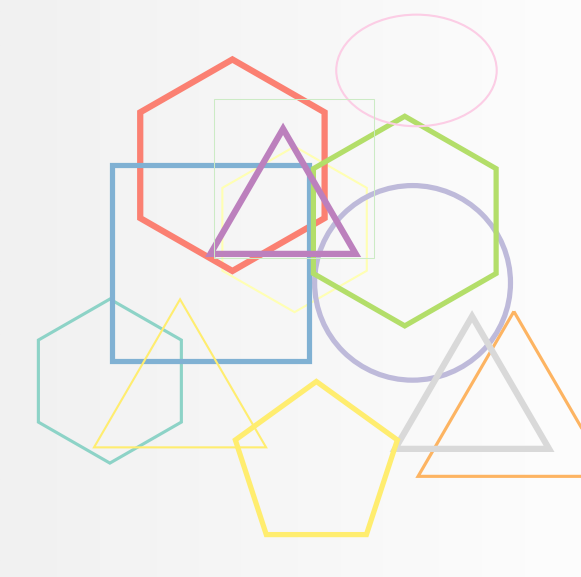[{"shape": "hexagon", "thickness": 1.5, "radius": 0.71, "center": [0.189, 0.339]}, {"shape": "hexagon", "thickness": 1, "radius": 0.72, "center": [0.507, 0.602]}, {"shape": "circle", "thickness": 2.5, "radius": 0.84, "center": [0.71, 0.509]}, {"shape": "hexagon", "thickness": 3, "radius": 0.92, "center": [0.4, 0.713]}, {"shape": "square", "thickness": 2.5, "radius": 0.85, "center": [0.363, 0.544]}, {"shape": "triangle", "thickness": 1.5, "radius": 0.95, "center": [0.884, 0.269]}, {"shape": "hexagon", "thickness": 2.5, "radius": 0.91, "center": [0.696, 0.616]}, {"shape": "oval", "thickness": 1, "radius": 0.69, "center": [0.717, 0.877]}, {"shape": "triangle", "thickness": 3, "radius": 0.76, "center": [0.812, 0.298]}, {"shape": "triangle", "thickness": 3, "radius": 0.72, "center": [0.487, 0.632]}, {"shape": "square", "thickness": 0.5, "radius": 0.69, "center": [0.506, 0.69]}, {"shape": "pentagon", "thickness": 2.5, "radius": 0.73, "center": [0.544, 0.192]}, {"shape": "triangle", "thickness": 1, "radius": 0.85, "center": [0.31, 0.31]}]